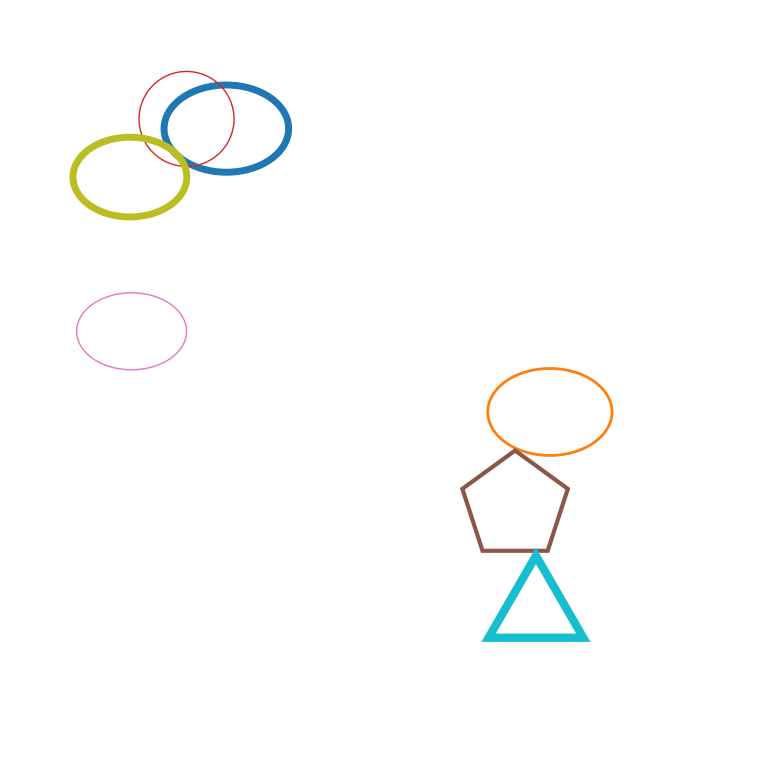[{"shape": "oval", "thickness": 2.5, "radius": 0.4, "center": [0.294, 0.833]}, {"shape": "oval", "thickness": 1, "radius": 0.4, "center": [0.714, 0.465]}, {"shape": "circle", "thickness": 0.5, "radius": 0.31, "center": [0.242, 0.846]}, {"shape": "pentagon", "thickness": 1.5, "radius": 0.36, "center": [0.669, 0.343]}, {"shape": "oval", "thickness": 0.5, "radius": 0.36, "center": [0.171, 0.57]}, {"shape": "oval", "thickness": 2.5, "radius": 0.37, "center": [0.169, 0.77]}, {"shape": "triangle", "thickness": 3, "radius": 0.36, "center": [0.696, 0.207]}]